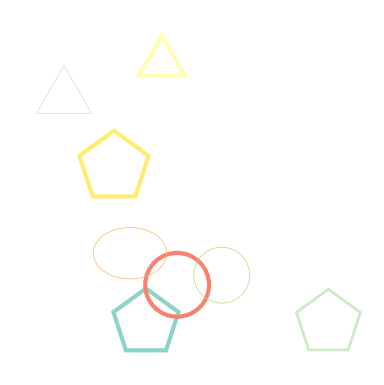[{"shape": "pentagon", "thickness": 3, "radius": 0.44, "center": [0.379, 0.162]}, {"shape": "triangle", "thickness": 3, "radius": 0.34, "center": [0.42, 0.839]}, {"shape": "circle", "thickness": 3, "radius": 0.41, "center": [0.46, 0.26]}, {"shape": "oval", "thickness": 0.5, "radius": 0.48, "center": [0.338, 0.342]}, {"shape": "circle", "thickness": 0.5, "radius": 0.36, "center": [0.576, 0.285]}, {"shape": "triangle", "thickness": 0.5, "radius": 0.41, "center": [0.166, 0.746]}, {"shape": "pentagon", "thickness": 2, "radius": 0.44, "center": [0.853, 0.161]}, {"shape": "pentagon", "thickness": 3, "radius": 0.47, "center": [0.296, 0.566]}]